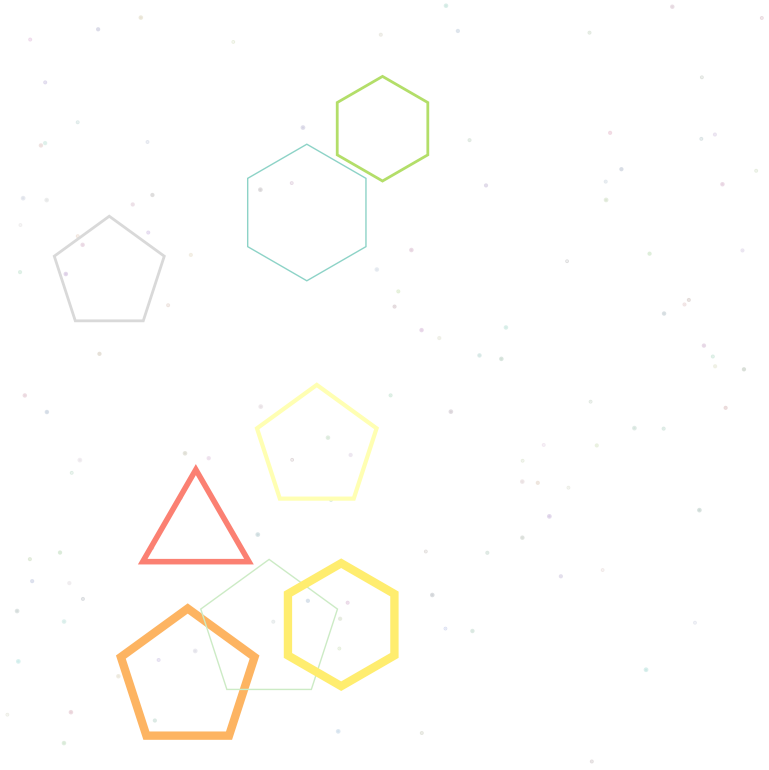[{"shape": "hexagon", "thickness": 0.5, "radius": 0.44, "center": [0.398, 0.724]}, {"shape": "pentagon", "thickness": 1.5, "radius": 0.41, "center": [0.411, 0.418]}, {"shape": "triangle", "thickness": 2, "radius": 0.4, "center": [0.254, 0.31]}, {"shape": "pentagon", "thickness": 3, "radius": 0.46, "center": [0.244, 0.118]}, {"shape": "hexagon", "thickness": 1, "radius": 0.34, "center": [0.497, 0.833]}, {"shape": "pentagon", "thickness": 1, "radius": 0.38, "center": [0.142, 0.644]}, {"shape": "pentagon", "thickness": 0.5, "radius": 0.47, "center": [0.349, 0.18]}, {"shape": "hexagon", "thickness": 3, "radius": 0.4, "center": [0.443, 0.189]}]